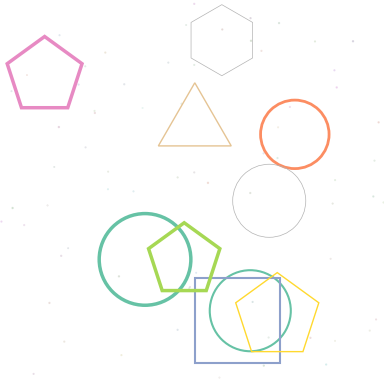[{"shape": "circle", "thickness": 2.5, "radius": 0.6, "center": [0.377, 0.326]}, {"shape": "circle", "thickness": 1.5, "radius": 0.53, "center": [0.65, 0.193]}, {"shape": "circle", "thickness": 2, "radius": 0.44, "center": [0.766, 0.651]}, {"shape": "square", "thickness": 1.5, "radius": 0.55, "center": [0.616, 0.167]}, {"shape": "pentagon", "thickness": 2.5, "radius": 0.51, "center": [0.116, 0.803]}, {"shape": "pentagon", "thickness": 2.5, "radius": 0.49, "center": [0.478, 0.324]}, {"shape": "pentagon", "thickness": 1, "radius": 0.57, "center": [0.72, 0.178]}, {"shape": "triangle", "thickness": 1, "radius": 0.55, "center": [0.506, 0.676]}, {"shape": "circle", "thickness": 0.5, "radius": 0.47, "center": [0.699, 0.479]}, {"shape": "hexagon", "thickness": 0.5, "radius": 0.46, "center": [0.576, 0.896]}]